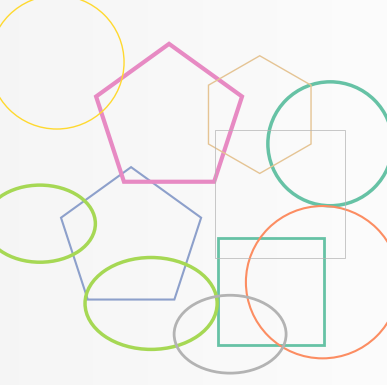[{"shape": "square", "thickness": 2, "radius": 0.69, "center": [0.699, 0.243]}, {"shape": "circle", "thickness": 2.5, "radius": 0.8, "center": [0.852, 0.627]}, {"shape": "circle", "thickness": 1.5, "radius": 0.99, "center": [0.832, 0.267]}, {"shape": "pentagon", "thickness": 1.5, "radius": 0.95, "center": [0.338, 0.376]}, {"shape": "pentagon", "thickness": 3, "radius": 0.99, "center": [0.436, 0.688]}, {"shape": "oval", "thickness": 2.5, "radius": 0.85, "center": [0.39, 0.212]}, {"shape": "oval", "thickness": 2.5, "radius": 0.72, "center": [0.103, 0.419]}, {"shape": "circle", "thickness": 1, "radius": 0.87, "center": [0.147, 0.838]}, {"shape": "hexagon", "thickness": 1, "radius": 0.76, "center": [0.67, 0.702]}, {"shape": "square", "thickness": 0.5, "radius": 0.83, "center": [0.723, 0.496]}, {"shape": "oval", "thickness": 2, "radius": 0.72, "center": [0.594, 0.132]}]